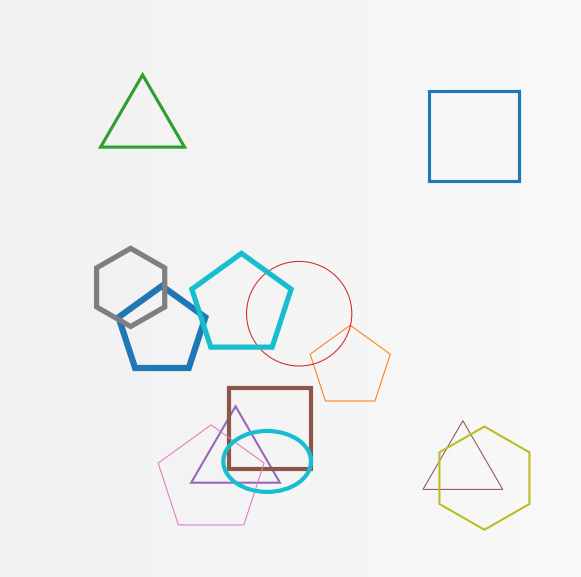[{"shape": "square", "thickness": 1.5, "radius": 0.39, "center": [0.816, 0.764]}, {"shape": "pentagon", "thickness": 3, "radius": 0.39, "center": [0.279, 0.425]}, {"shape": "pentagon", "thickness": 0.5, "radius": 0.36, "center": [0.603, 0.363]}, {"shape": "triangle", "thickness": 1.5, "radius": 0.42, "center": [0.245, 0.786]}, {"shape": "circle", "thickness": 0.5, "radius": 0.45, "center": [0.515, 0.456]}, {"shape": "triangle", "thickness": 1, "radius": 0.44, "center": [0.405, 0.207]}, {"shape": "square", "thickness": 2, "radius": 0.35, "center": [0.465, 0.257]}, {"shape": "triangle", "thickness": 0.5, "radius": 0.4, "center": [0.796, 0.191]}, {"shape": "pentagon", "thickness": 0.5, "radius": 0.48, "center": [0.363, 0.168]}, {"shape": "hexagon", "thickness": 2.5, "radius": 0.34, "center": [0.225, 0.501]}, {"shape": "hexagon", "thickness": 1, "radius": 0.45, "center": [0.833, 0.171]}, {"shape": "oval", "thickness": 2, "radius": 0.38, "center": [0.46, 0.2]}, {"shape": "pentagon", "thickness": 2.5, "radius": 0.45, "center": [0.415, 0.471]}]